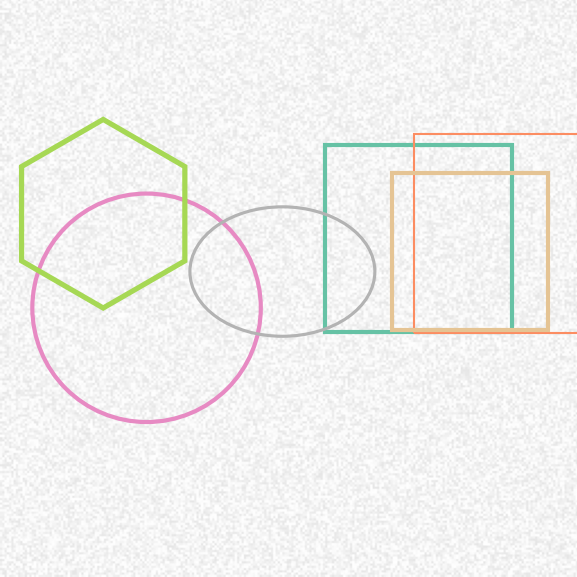[{"shape": "square", "thickness": 2, "radius": 0.81, "center": [0.725, 0.586]}, {"shape": "square", "thickness": 1, "radius": 0.86, "center": [0.888, 0.595]}, {"shape": "circle", "thickness": 2, "radius": 0.99, "center": [0.254, 0.466]}, {"shape": "hexagon", "thickness": 2.5, "radius": 0.82, "center": [0.179, 0.629]}, {"shape": "square", "thickness": 2, "radius": 0.68, "center": [0.814, 0.564]}, {"shape": "oval", "thickness": 1.5, "radius": 0.8, "center": [0.489, 0.529]}]